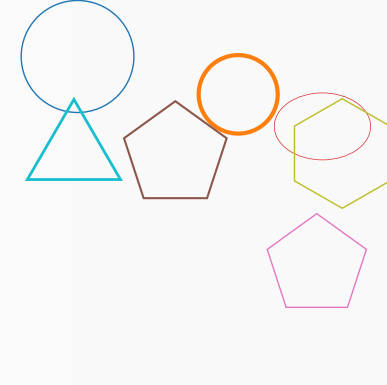[{"shape": "circle", "thickness": 1, "radius": 0.73, "center": [0.2, 0.853]}, {"shape": "circle", "thickness": 3, "radius": 0.51, "center": [0.615, 0.755]}, {"shape": "oval", "thickness": 0.5, "radius": 0.62, "center": [0.832, 0.672]}, {"shape": "pentagon", "thickness": 1.5, "radius": 0.7, "center": [0.452, 0.598]}, {"shape": "pentagon", "thickness": 1, "radius": 0.67, "center": [0.818, 0.311]}, {"shape": "hexagon", "thickness": 1, "radius": 0.71, "center": [0.883, 0.601]}, {"shape": "triangle", "thickness": 2, "radius": 0.69, "center": [0.191, 0.603]}]